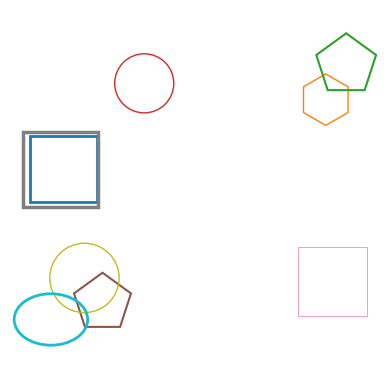[{"shape": "square", "thickness": 2, "radius": 0.43, "center": [0.165, 0.561]}, {"shape": "hexagon", "thickness": 1, "radius": 0.33, "center": [0.846, 0.741]}, {"shape": "pentagon", "thickness": 1.5, "radius": 0.41, "center": [0.899, 0.832]}, {"shape": "circle", "thickness": 1, "radius": 0.38, "center": [0.375, 0.784]}, {"shape": "pentagon", "thickness": 1.5, "radius": 0.39, "center": [0.266, 0.214]}, {"shape": "square", "thickness": 0.5, "radius": 0.45, "center": [0.864, 0.269]}, {"shape": "square", "thickness": 2.5, "radius": 0.48, "center": [0.158, 0.56]}, {"shape": "circle", "thickness": 1, "radius": 0.45, "center": [0.219, 0.278]}, {"shape": "oval", "thickness": 2, "radius": 0.48, "center": [0.132, 0.17]}]